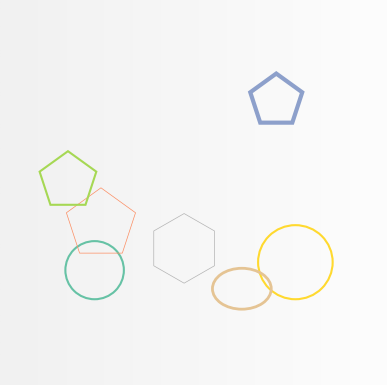[{"shape": "circle", "thickness": 1.5, "radius": 0.38, "center": [0.244, 0.298]}, {"shape": "pentagon", "thickness": 0.5, "radius": 0.47, "center": [0.261, 0.418]}, {"shape": "pentagon", "thickness": 3, "radius": 0.35, "center": [0.713, 0.738]}, {"shape": "pentagon", "thickness": 1.5, "radius": 0.38, "center": [0.175, 0.53]}, {"shape": "circle", "thickness": 1.5, "radius": 0.48, "center": [0.762, 0.319]}, {"shape": "oval", "thickness": 2, "radius": 0.38, "center": [0.624, 0.25]}, {"shape": "hexagon", "thickness": 0.5, "radius": 0.45, "center": [0.475, 0.355]}]